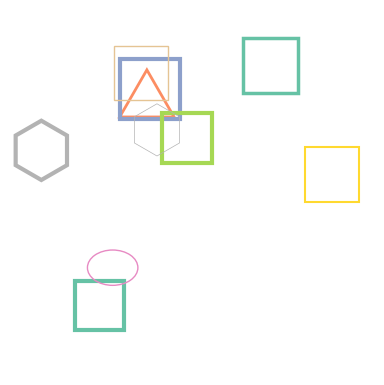[{"shape": "square", "thickness": 2.5, "radius": 0.36, "center": [0.703, 0.83]}, {"shape": "square", "thickness": 3, "radius": 0.32, "center": [0.259, 0.207]}, {"shape": "triangle", "thickness": 2, "radius": 0.41, "center": [0.381, 0.737]}, {"shape": "square", "thickness": 3, "radius": 0.39, "center": [0.388, 0.769]}, {"shape": "oval", "thickness": 1, "radius": 0.33, "center": [0.293, 0.305]}, {"shape": "square", "thickness": 3, "radius": 0.33, "center": [0.486, 0.641]}, {"shape": "square", "thickness": 1.5, "radius": 0.35, "center": [0.862, 0.546]}, {"shape": "square", "thickness": 1, "radius": 0.35, "center": [0.366, 0.812]}, {"shape": "hexagon", "thickness": 3, "radius": 0.38, "center": [0.107, 0.609]}, {"shape": "hexagon", "thickness": 0.5, "radius": 0.34, "center": [0.408, 0.663]}]